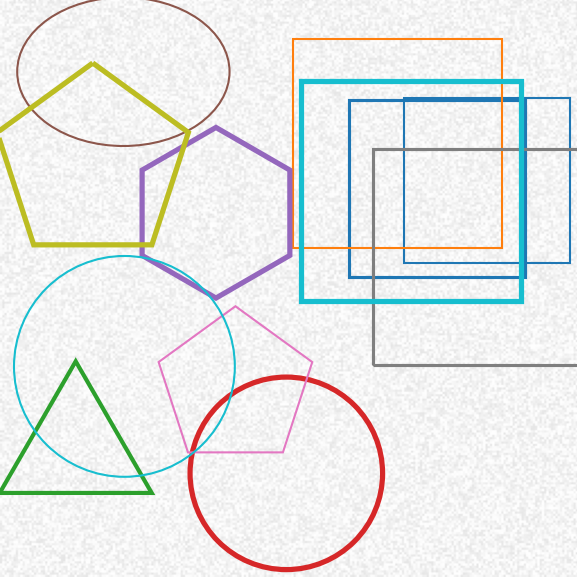[{"shape": "square", "thickness": 1, "radius": 0.72, "center": [0.843, 0.686]}, {"shape": "square", "thickness": 1.5, "radius": 0.76, "center": [0.757, 0.673]}, {"shape": "square", "thickness": 1, "radius": 0.9, "center": [0.688, 0.75]}, {"shape": "triangle", "thickness": 2, "radius": 0.76, "center": [0.131, 0.222]}, {"shape": "circle", "thickness": 2.5, "radius": 0.83, "center": [0.496, 0.179]}, {"shape": "hexagon", "thickness": 2.5, "radius": 0.74, "center": [0.374, 0.631]}, {"shape": "oval", "thickness": 1, "radius": 0.92, "center": [0.214, 0.875]}, {"shape": "pentagon", "thickness": 1, "radius": 0.7, "center": [0.408, 0.329]}, {"shape": "square", "thickness": 1.5, "radius": 0.93, "center": [0.833, 0.555]}, {"shape": "pentagon", "thickness": 2.5, "radius": 0.87, "center": [0.161, 0.716]}, {"shape": "circle", "thickness": 1, "radius": 0.96, "center": [0.215, 0.365]}, {"shape": "square", "thickness": 2.5, "radius": 0.95, "center": [0.712, 0.669]}]